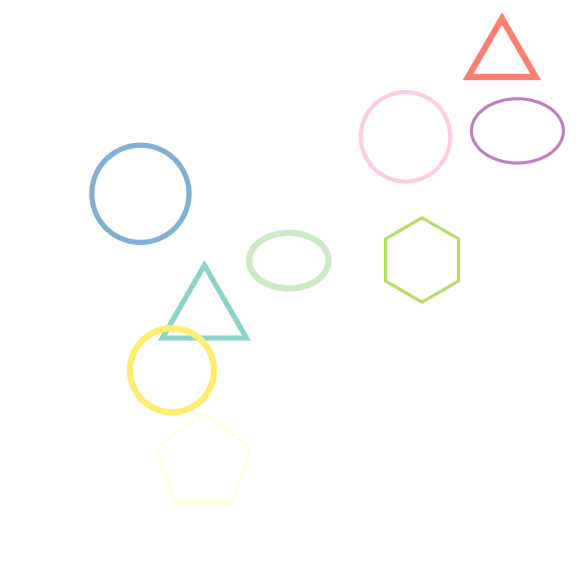[{"shape": "triangle", "thickness": 2.5, "radius": 0.42, "center": [0.354, 0.456]}, {"shape": "pentagon", "thickness": 0.5, "radius": 0.43, "center": [0.353, 0.198]}, {"shape": "triangle", "thickness": 3, "radius": 0.34, "center": [0.869, 0.9]}, {"shape": "circle", "thickness": 2.5, "radius": 0.42, "center": [0.243, 0.664]}, {"shape": "hexagon", "thickness": 1.5, "radius": 0.37, "center": [0.731, 0.549]}, {"shape": "circle", "thickness": 2, "radius": 0.39, "center": [0.702, 0.762]}, {"shape": "oval", "thickness": 1.5, "radius": 0.4, "center": [0.896, 0.772]}, {"shape": "oval", "thickness": 3, "radius": 0.34, "center": [0.5, 0.548]}, {"shape": "circle", "thickness": 3, "radius": 0.36, "center": [0.298, 0.358]}]